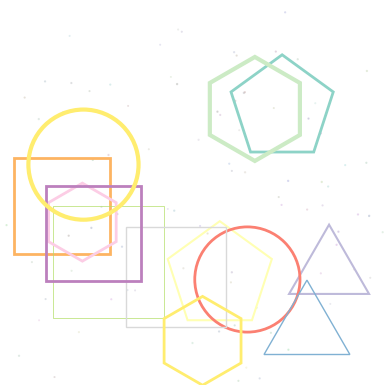[{"shape": "pentagon", "thickness": 2, "radius": 0.7, "center": [0.733, 0.718]}, {"shape": "pentagon", "thickness": 1.5, "radius": 0.71, "center": [0.571, 0.283]}, {"shape": "triangle", "thickness": 1.5, "radius": 0.6, "center": [0.855, 0.297]}, {"shape": "circle", "thickness": 2, "radius": 0.68, "center": [0.643, 0.274]}, {"shape": "triangle", "thickness": 1, "radius": 0.64, "center": [0.797, 0.144]}, {"shape": "square", "thickness": 2, "radius": 0.62, "center": [0.161, 0.464]}, {"shape": "square", "thickness": 0.5, "radius": 0.73, "center": [0.282, 0.32]}, {"shape": "hexagon", "thickness": 2, "radius": 0.51, "center": [0.214, 0.423]}, {"shape": "square", "thickness": 1, "radius": 0.65, "center": [0.457, 0.281]}, {"shape": "square", "thickness": 2, "radius": 0.62, "center": [0.243, 0.394]}, {"shape": "hexagon", "thickness": 3, "radius": 0.68, "center": [0.662, 0.717]}, {"shape": "hexagon", "thickness": 2, "radius": 0.58, "center": [0.526, 0.115]}, {"shape": "circle", "thickness": 3, "radius": 0.72, "center": [0.217, 0.572]}]